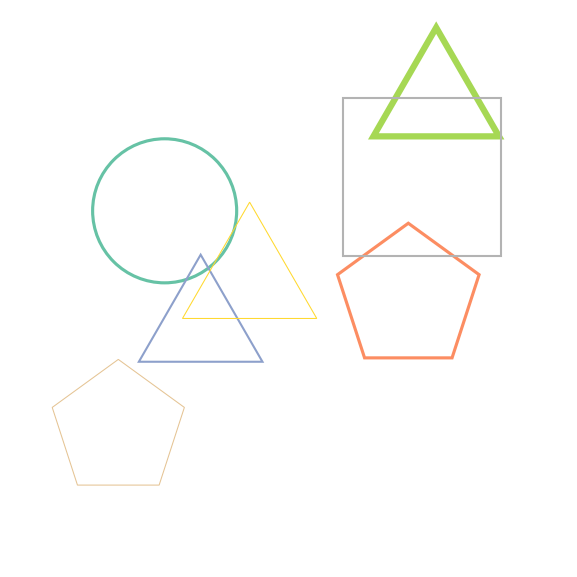[{"shape": "circle", "thickness": 1.5, "radius": 0.62, "center": [0.285, 0.634]}, {"shape": "pentagon", "thickness": 1.5, "radius": 0.64, "center": [0.707, 0.484]}, {"shape": "triangle", "thickness": 1, "radius": 0.62, "center": [0.347, 0.435]}, {"shape": "triangle", "thickness": 3, "radius": 0.63, "center": [0.755, 0.826]}, {"shape": "triangle", "thickness": 0.5, "radius": 0.67, "center": [0.432, 0.515]}, {"shape": "pentagon", "thickness": 0.5, "radius": 0.6, "center": [0.205, 0.256]}, {"shape": "square", "thickness": 1, "radius": 0.69, "center": [0.731, 0.693]}]